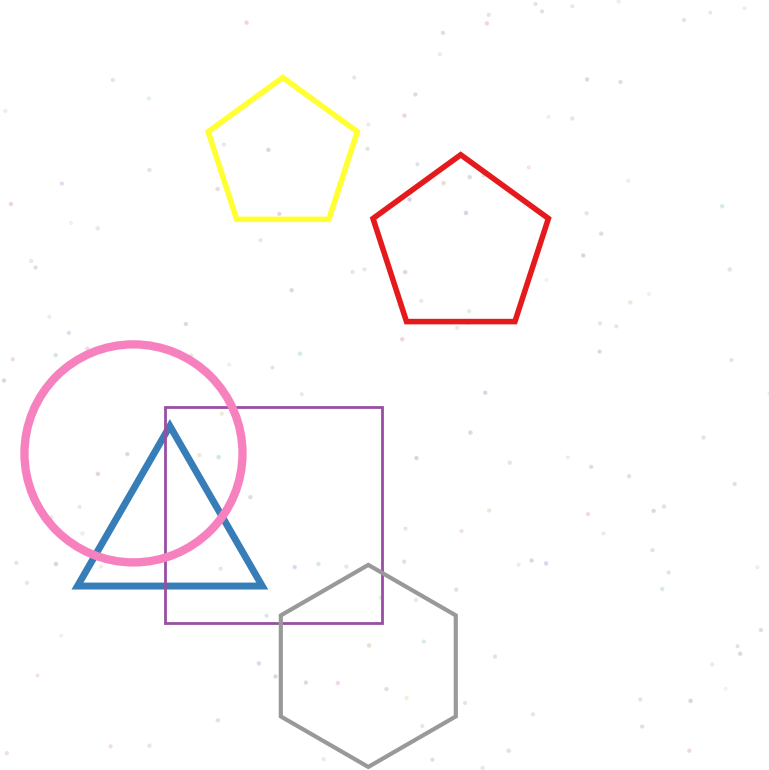[{"shape": "pentagon", "thickness": 2, "radius": 0.6, "center": [0.598, 0.679]}, {"shape": "triangle", "thickness": 2.5, "radius": 0.69, "center": [0.221, 0.308]}, {"shape": "square", "thickness": 1, "radius": 0.7, "center": [0.355, 0.331]}, {"shape": "pentagon", "thickness": 2, "radius": 0.51, "center": [0.367, 0.797]}, {"shape": "circle", "thickness": 3, "radius": 0.71, "center": [0.173, 0.411]}, {"shape": "hexagon", "thickness": 1.5, "radius": 0.66, "center": [0.478, 0.135]}]